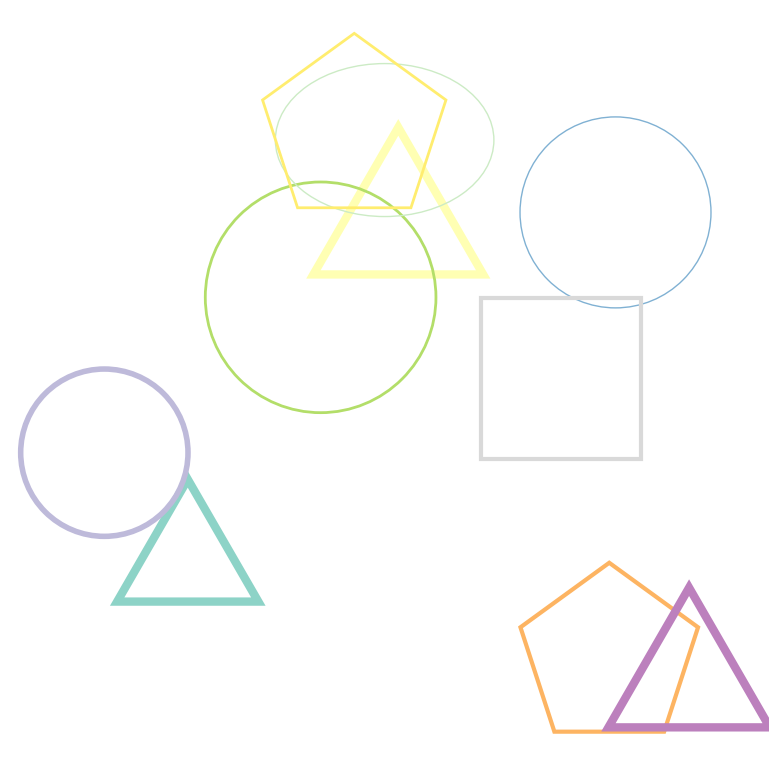[{"shape": "triangle", "thickness": 3, "radius": 0.53, "center": [0.244, 0.272]}, {"shape": "triangle", "thickness": 3, "radius": 0.64, "center": [0.517, 0.707]}, {"shape": "circle", "thickness": 2, "radius": 0.54, "center": [0.136, 0.412]}, {"shape": "circle", "thickness": 0.5, "radius": 0.62, "center": [0.799, 0.724]}, {"shape": "pentagon", "thickness": 1.5, "radius": 0.61, "center": [0.791, 0.148]}, {"shape": "circle", "thickness": 1, "radius": 0.75, "center": [0.416, 0.614]}, {"shape": "square", "thickness": 1.5, "radius": 0.52, "center": [0.729, 0.508]}, {"shape": "triangle", "thickness": 3, "radius": 0.6, "center": [0.895, 0.116]}, {"shape": "oval", "thickness": 0.5, "radius": 0.71, "center": [0.5, 0.818]}, {"shape": "pentagon", "thickness": 1, "radius": 0.63, "center": [0.46, 0.831]}]